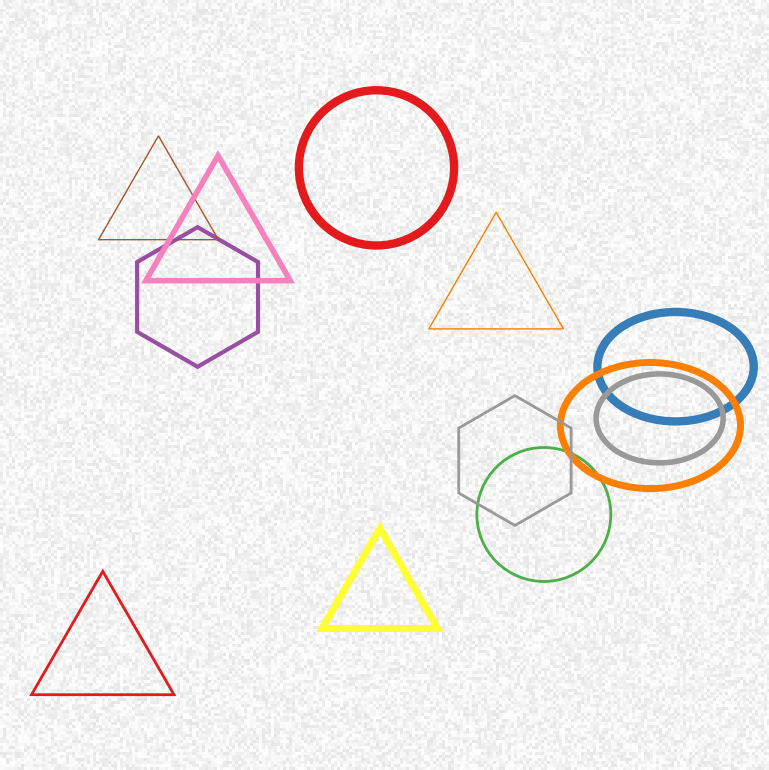[{"shape": "circle", "thickness": 3, "radius": 0.5, "center": [0.489, 0.782]}, {"shape": "triangle", "thickness": 1, "radius": 0.53, "center": [0.133, 0.151]}, {"shape": "oval", "thickness": 3, "radius": 0.51, "center": [0.877, 0.524]}, {"shape": "circle", "thickness": 1, "radius": 0.44, "center": [0.706, 0.332]}, {"shape": "hexagon", "thickness": 1.5, "radius": 0.45, "center": [0.257, 0.614]}, {"shape": "triangle", "thickness": 0.5, "radius": 0.5, "center": [0.644, 0.623]}, {"shape": "oval", "thickness": 2.5, "radius": 0.58, "center": [0.845, 0.447]}, {"shape": "triangle", "thickness": 2.5, "radius": 0.43, "center": [0.493, 0.227]}, {"shape": "triangle", "thickness": 0.5, "radius": 0.45, "center": [0.206, 0.734]}, {"shape": "triangle", "thickness": 2, "radius": 0.54, "center": [0.283, 0.69]}, {"shape": "oval", "thickness": 2, "radius": 0.41, "center": [0.857, 0.457]}, {"shape": "hexagon", "thickness": 1, "radius": 0.42, "center": [0.669, 0.402]}]